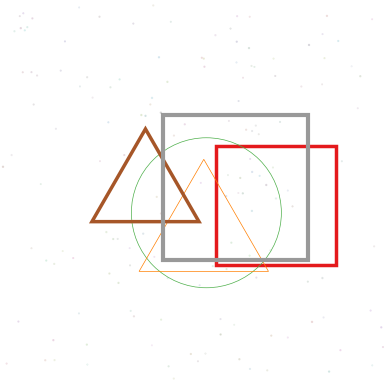[{"shape": "square", "thickness": 2.5, "radius": 0.77, "center": [0.717, 0.466]}, {"shape": "circle", "thickness": 0.5, "radius": 0.97, "center": [0.536, 0.447]}, {"shape": "triangle", "thickness": 0.5, "radius": 0.97, "center": [0.529, 0.392]}, {"shape": "triangle", "thickness": 2.5, "radius": 0.8, "center": [0.378, 0.505]}, {"shape": "square", "thickness": 3, "radius": 0.94, "center": [0.612, 0.513]}]